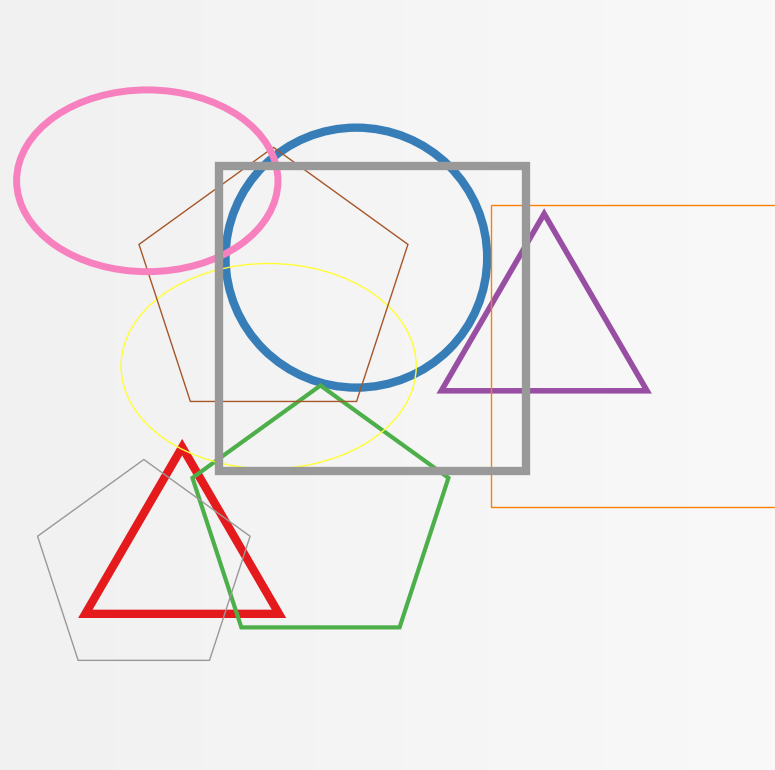[{"shape": "triangle", "thickness": 3, "radius": 0.72, "center": [0.235, 0.275]}, {"shape": "circle", "thickness": 3, "radius": 0.84, "center": [0.46, 0.665]}, {"shape": "pentagon", "thickness": 1.5, "radius": 0.87, "center": [0.413, 0.326]}, {"shape": "triangle", "thickness": 2, "radius": 0.77, "center": [0.702, 0.569]}, {"shape": "square", "thickness": 0.5, "radius": 0.98, "center": [0.829, 0.538]}, {"shape": "oval", "thickness": 0.5, "radius": 0.95, "center": [0.347, 0.524]}, {"shape": "pentagon", "thickness": 0.5, "radius": 0.91, "center": [0.353, 0.626]}, {"shape": "oval", "thickness": 2.5, "radius": 0.84, "center": [0.19, 0.765]}, {"shape": "pentagon", "thickness": 0.5, "radius": 0.72, "center": [0.186, 0.259]}, {"shape": "square", "thickness": 3, "radius": 0.99, "center": [0.481, 0.586]}]